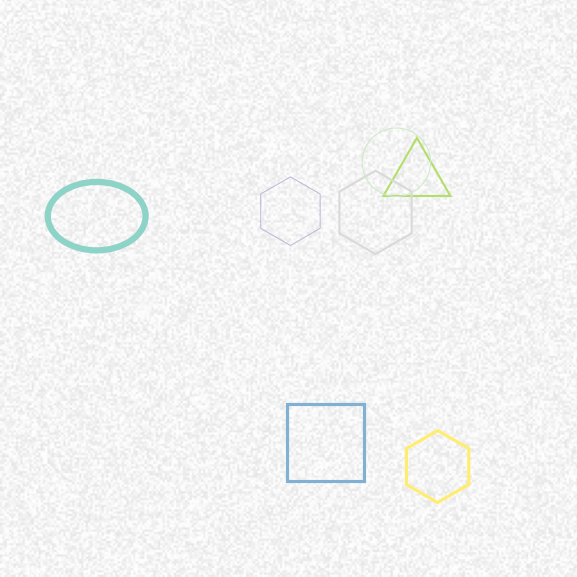[{"shape": "oval", "thickness": 3, "radius": 0.42, "center": [0.167, 0.625]}, {"shape": "hexagon", "thickness": 0.5, "radius": 0.3, "center": [0.503, 0.633]}, {"shape": "square", "thickness": 1.5, "radius": 0.33, "center": [0.564, 0.233]}, {"shape": "triangle", "thickness": 1, "radius": 0.34, "center": [0.722, 0.693]}, {"shape": "hexagon", "thickness": 1, "radius": 0.36, "center": [0.65, 0.631]}, {"shape": "circle", "thickness": 0.5, "radius": 0.3, "center": [0.686, 0.718]}, {"shape": "hexagon", "thickness": 1.5, "radius": 0.31, "center": [0.758, 0.191]}]